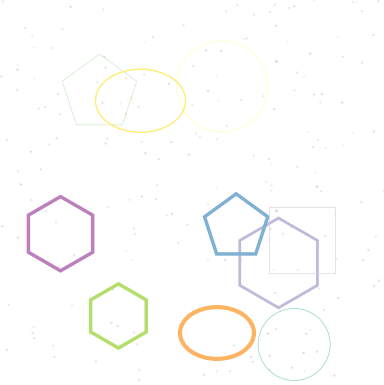[{"shape": "circle", "thickness": 0.5, "radius": 0.47, "center": [0.764, 0.105]}, {"shape": "circle", "thickness": 0.5, "radius": 0.59, "center": [0.577, 0.775]}, {"shape": "hexagon", "thickness": 2, "radius": 0.58, "center": [0.724, 0.317]}, {"shape": "pentagon", "thickness": 2.5, "radius": 0.43, "center": [0.613, 0.41]}, {"shape": "oval", "thickness": 3, "radius": 0.48, "center": [0.564, 0.135]}, {"shape": "hexagon", "thickness": 2.5, "radius": 0.42, "center": [0.308, 0.179]}, {"shape": "square", "thickness": 0.5, "radius": 0.42, "center": [0.784, 0.376]}, {"shape": "hexagon", "thickness": 2.5, "radius": 0.48, "center": [0.157, 0.393]}, {"shape": "pentagon", "thickness": 0.5, "radius": 0.51, "center": [0.258, 0.758]}, {"shape": "oval", "thickness": 1, "radius": 0.59, "center": [0.365, 0.738]}]